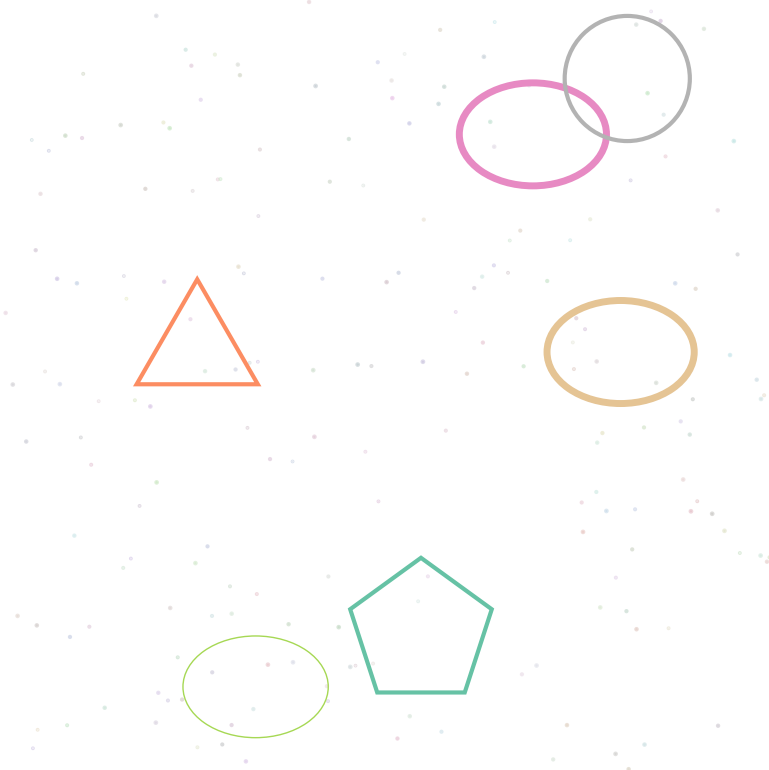[{"shape": "pentagon", "thickness": 1.5, "radius": 0.48, "center": [0.547, 0.179]}, {"shape": "triangle", "thickness": 1.5, "radius": 0.45, "center": [0.256, 0.546]}, {"shape": "oval", "thickness": 2.5, "radius": 0.48, "center": [0.692, 0.826]}, {"shape": "oval", "thickness": 0.5, "radius": 0.47, "center": [0.332, 0.108]}, {"shape": "oval", "thickness": 2.5, "radius": 0.48, "center": [0.806, 0.543]}, {"shape": "circle", "thickness": 1.5, "radius": 0.41, "center": [0.815, 0.898]}]